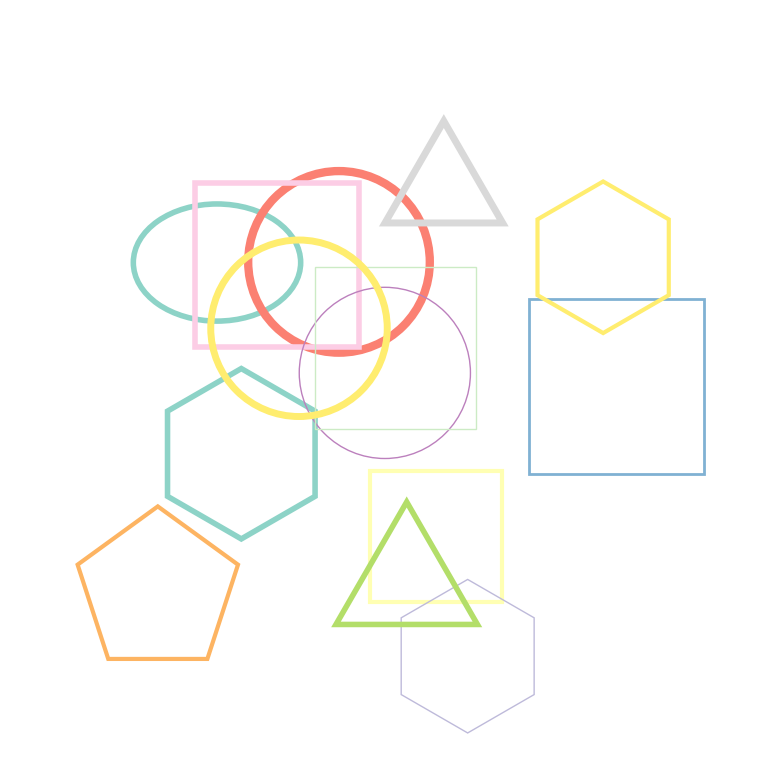[{"shape": "oval", "thickness": 2, "radius": 0.54, "center": [0.282, 0.659]}, {"shape": "hexagon", "thickness": 2, "radius": 0.55, "center": [0.313, 0.411]}, {"shape": "square", "thickness": 1.5, "radius": 0.43, "center": [0.566, 0.303]}, {"shape": "hexagon", "thickness": 0.5, "radius": 0.5, "center": [0.607, 0.148]}, {"shape": "circle", "thickness": 3, "radius": 0.59, "center": [0.44, 0.66]}, {"shape": "square", "thickness": 1, "radius": 0.57, "center": [0.801, 0.498]}, {"shape": "pentagon", "thickness": 1.5, "radius": 0.55, "center": [0.205, 0.233]}, {"shape": "triangle", "thickness": 2, "radius": 0.53, "center": [0.528, 0.242]}, {"shape": "square", "thickness": 2, "radius": 0.53, "center": [0.36, 0.656]}, {"shape": "triangle", "thickness": 2.5, "radius": 0.44, "center": [0.576, 0.755]}, {"shape": "circle", "thickness": 0.5, "radius": 0.56, "center": [0.5, 0.516]}, {"shape": "square", "thickness": 0.5, "radius": 0.52, "center": [0.514, 0.548]}, {"shape": "circle", "thickness": 2.5, "radius": 0.57, "center": [0.388, 0.574]}, {"shape": "hexagon", "thickness": 1.5, "radius": 0.49, "center": [0.783, 0.666]}]